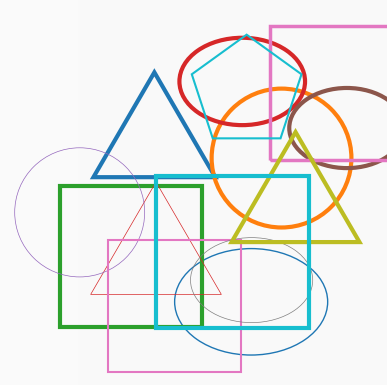[{"shape": "oval", "thickness": 1, "radius": 0.99, "center": [0.648, 0.216]}, {"shape": "triangle", "thickness": 3, "radius": 0.91, "center": [0.398, 0.631]}, {"shape": "circle", "thickness": 3, "radius": 0.9, "center": [0.727, 0.589]}, {"shape": "square", "thickness": 3, "radius": 0.92, "center": [0.338, 0.335]}, {"shape": "triangle", "thickness": 0.5, "radius": 0.97, "center": [0.403, 0.333]}, {"shape": "oval", "thickness": 3, "radius": 0.81, "center": [0.625, 0.788]}, {"shape": "circle", "thickness": 0.5, "radius": 0.84, "center": [0.206, 0.448]}, {"shape": "oval", "thickness": 3, "radius": 0.74, "center": [0.895, 0.667]}, {"shape": "square", "thickness": 1.5, "radius": 0.85, "center": [0.45, 0.206]}, {"shape": "square", "thickness": 2.5, "radius": 0.87, "center": [0.869, 0.76]}, {"shape": "oval", "thickness": 0.5, "radius": 0.79, "center": [0.649, 0.272]}, {"shape": "triangle", "thickness": 3, "radius": 0.95, "center": [0.763, 0.466]}, {"shape": "pentagon", "thickness": 1.5, "radius": 0.74, "center": [0.636, 0.761]}, {"shape": "square", "thickness": 3, "radius": 0.99, "center": [0.601, 0.345]}]